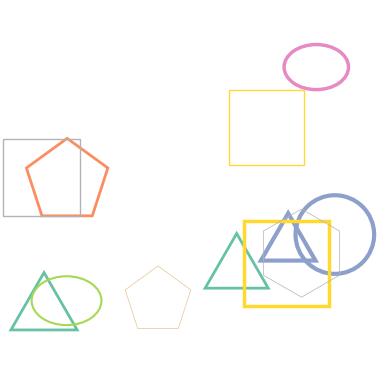[{"shape": "triangle", "thickness": 2, "radius": 0.5, "center": [0.114, 0.193]}, {"shape": "triangle", "thickness": 2, "radius": 0.47, "center": [0.615, 0.299]}, {"shape": "pentagon", "thickness": 2, "radius": 0.56, "center": [0.174, 0.529]}, {"shape": "triangle", "thickness": 3, "radius": 0.41, "center": [0.749, 0.364]}, {"shape": "circle", "thickness": 3, "radius": 0.51, "center": [0.87, 0.391]}, {"shape": "oval", "thickness": 2.5, "radius": 0.42, "center": [0.822, 0.826]}, {"shape": "oval", "thickness": 1.5, "radius": 0.45, "center": [0.173, 0.219]}, {"shape": "square", "thickness": 1, "radius": 0.49, "center": [0.693, 0.669]}, {"shape": "square", "thickness": 2.5, "radius": 0.55, "center": [0.744, 0.315]}, {"shape": "pentagon", "thickness": 0.5, "radius": 0.45, "center": [0.41, 0.219]}, {"shape": "hexagon", "thickness": 0.5, "radius": 0.57, "center": [0.783, 0.343]}, {"shape": "square", "thickness": 1, "radius": 0.5, "center": [0.108, 0.539]}]